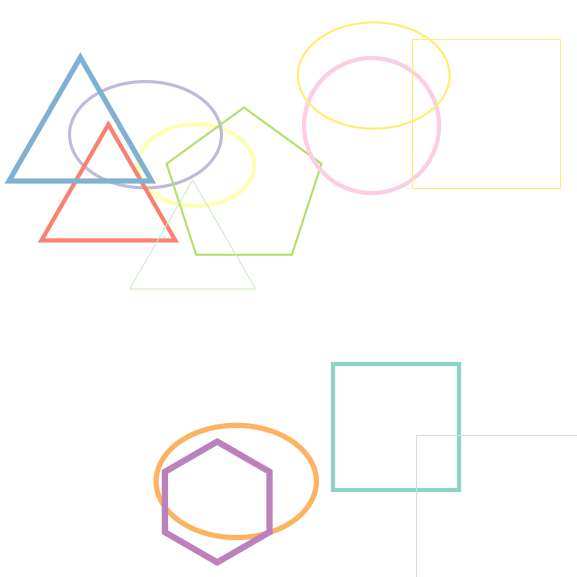[{"shape": "square", "thickness": 2, "radius": 0.55, "center": [0.686, 0.26]}, {"shape": "oval", "thickness": 2, "radius": 0.5, "center": [0.339, 0.713]}, {"shape": "oval", "thickness": 1.5, "radius": 0.66, "center": [0.252, 0.766]}, {"shape": "triangle", "thickness": 2, "radius": 0.67, "center": [0.188, 0.65]}, {"shape": "triangle", "thickness": 2.5, "radius": 0.71, "center": [0.139, 0.757]}, {"shape": "oval", "thickness": 2.5, "radius": 0.69, "center": [0.409, 0.165]}, {"shape": "pentagon", "thickness": 1, "radius": 0.7, "center": [0.423, 0.672]}, {"shape": "circle", "thickness": 2, "radius": 0.58, "center": [0.643, 0.782]}, {"shape": "square", "thickness": 0.5, "radius": 0.73, "center": [0.866, 0.1]}, {"shape": "hexagon", "thickness": 3, "radius": 0.52, "center": [0.376, 0.13]}, {"shape": "triangle", "thickness": 0.5, "radius": 0.63, "center": [0.334, 0.562]}, {"shape": "square", "thickness": 0.5, "radius": 0.64, "center": [0.842, 0.802]}, {"shape": "oval", "thickness": 1, "radius": 0.66, "center": [0.647, 0.868]}]